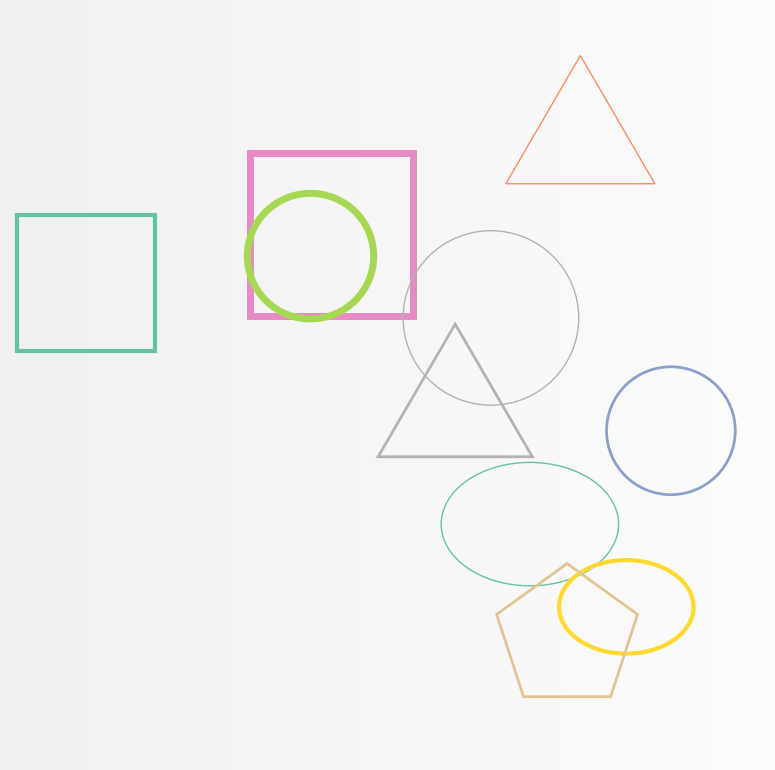[{"shape": "oval", "thickness": 0.5, "radius": 0.57, "center": [0.684, 0.319]}, {"shape": "square", "thickness": 1.5, "radius": 0.44, "center": [0.111, 0.632]}, {"shape": "triangle", "thickness": 0.5, "radius": 0.55, "center": [0.749, 0.817]}, {"shape": "circle", "thickness": 1, "radius": 0.42, "center": [0.866, 0.441]}, {"shape": "square", "thickness": 2.5, "radius": 0.53, "center": [0.428, 0.695]}, {"shape": "circle", "thickness": 2.5, "radius": 0.41, "center": [0.401, 0.667]}, {"shape": "oval", "thickness": 1.5, "radius": 0.43, "center": [0.808, 0.212]}, {"shape": "pentagon", "thickness": 1, "radius": 0.48, "center": [0.732, 0.173]}, {"shape": "circle", "thickness": 0.5, "radius": 0.57, "center": [0.633, 0.587]}, {"shape": "triangle", "thickness": 1, "radius": 0.57, "center": [0.587, 0.464]}]